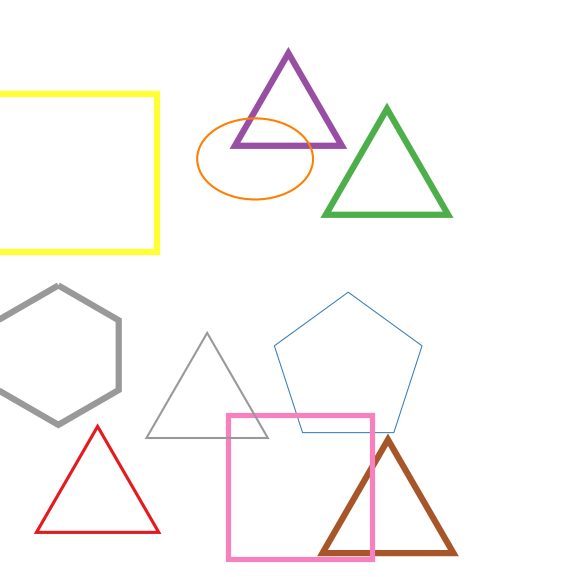[{"shape": "triangle", "thickness": 1.5, "radius": 0.61, "center": [0.169, 0.138]}, {"shape": "pentagon", "thickness": 0.5, "radius": 0.67, "center": [0.603, 0.359]}, {"shape": "triangle", "thickness": 3, "radius": 0.61, "center": [0.67, 0.688]}, {"shape": "triangle", "thickness": 3, "radius": 0.53, "center": [0.499, 0.8]}, {"shape": "oval", "thickness": 1, "radius": 0.5, "center": [0.442, 0.724]}, {"shape": "square", "thickness": 3, "radius": 0.68, "center": [0.135, 0.7]}, {"shape": "triangle", "thickness": 3, "radius": 0.65, "center": [0.672, 0.107]}, {"shape": "square", "thickness": 2.5, "radius": 0.62, "center": [0.52, 0.156]}, {"shape": "hexagon", "thickness": 3, "radius": 0.6, "center": [0.101, 0.384]}, {"shape": "triangle", "thickness": 1, "radius": 0.61, "center": [0.359, 0.301]}]